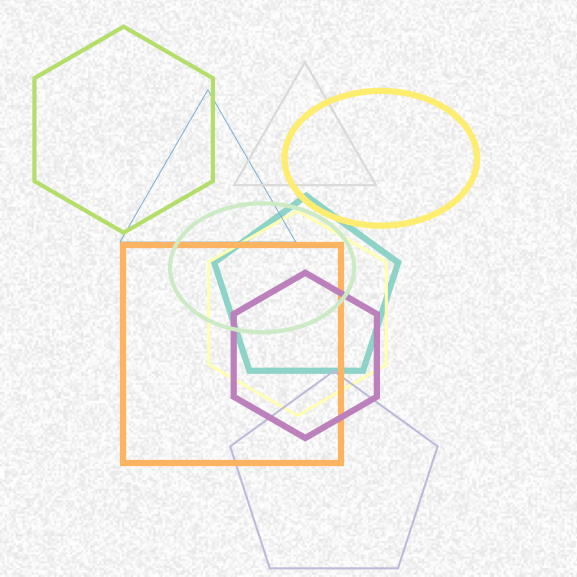[{"shape": "pentagon", "thickness": 3, "radius": 0.84, "center": [0.53, 0.493]}, {"shape": "hexagon", "thickness": 1.5, "radius": 0.89, "center": [0.515, 0.457]}, {"shape": "pentagon", "thickness": 1, "radius": 0.94, "center": [0.578, 0.168]}, {"shape": "triangle", "thickness": 0.5, "radius": 0.88, "center": [0.36, 0.668]}, {"shape": "square", "thickness": 3, "radius": 0.94, "center": [0.402, 0.386]}, {"shape": "hexagon", "thickness": 2, "radius": 0.89, "center": [0.214, 0.775]}, {"shape": "triangle", "thickness": 1, "radius": 0.71, "center": [0.528, 0.749]}, {"shape": "hexagon", "thickness": 3, "radius": 0.72, "center": [0.529, 0.384]}, {"shape": "oval", "thickness": 2, "radius": 0.8, "center": [0.454, 0.535]}, {"shape": "oval", "thickness": 3, "radius": 0.83, "center": [0.659, 0.725]}]